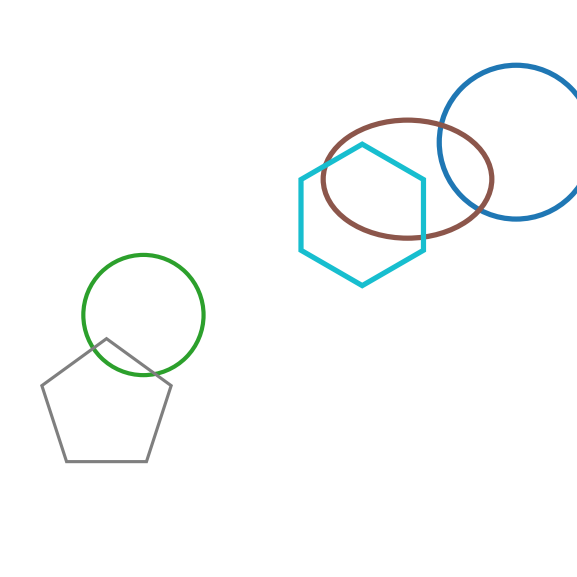[{"shape": "circle", "thickness": 2.5, "radius": 0.67, "center": [0.894, 0.753]}, {"shape": "circle", "thickness": 2, "radius": 0.52, "center": [0.248, 0.454]}, {"shape": "oval", "thickness": 2.5, "radius": 0.73, "center": [0.706, 0.689]}, {"shape": "pentagon", "thickness": 1.5, "radius": 0.59, "center": [0.184, 0.295]}, {"shape": "hexagon", "thickness": 2.5, "radius": 0.61, "center": [0.627, 0.627]}]